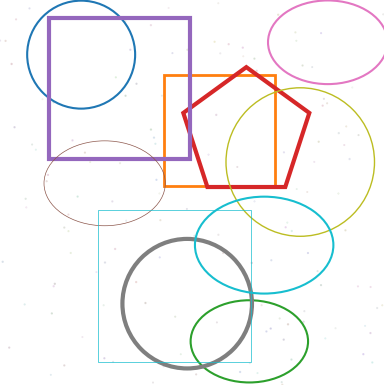[{"shape": "circle", "thickness": 1.5, "radius": 0.7, "center": [0.211, 0.858]}, {"shape": "square", "thickness": 2, "radius": 0.72, "center": [0.57, 0.662]}, {"shape": "oval", "thickness": 1.5, "radius": 0.76, "center": [0.648, 0.113]}, {"shape": "pentagon", "thickness": 3, "radius": 0.86, "center": [0.64, 0.653]}, {"shape": "square", "thickness": 3, "radius": 0.91, "center": [0.311, 0.77]}, {"shape": "oval", "thickness": 0.5, "radius": 0.79, "center": [0.272, 0.524]}, {"shape": "oval", "thickness": 1.5, "radius": 0.78, "center": [0.851, 0.89]}, {"shape": "circle", "thickness": 3, "radius": 0.84, "center": [0.486, 0.211]}, {"shape": "circle", "thickness": 1, "radius": 0.96, "center": [0.78, 0.579]}, {"shape": "oval", "thickness": 1.5, "radius": 0.9, "center": [0.686, 0.363]}, {"shape": "square", "thickness": 0.5, "radius": 0.99, "center": [0.453, 0.258]}]